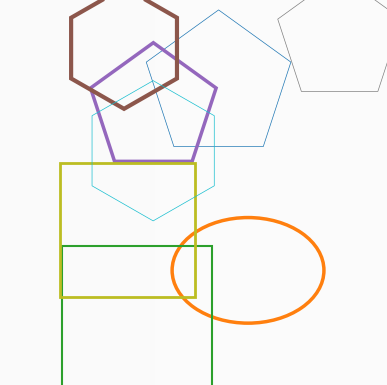[{"shape": "pentagon", "thickness": 0.5, "radius": 0.98, "center": [0.564, 0.778]}, {"shape": "oval", "thickness": 2.5, "radius": 0.98, "center": [0.64, 0.298]}, {"shape": "square", "thickness": 1.5, "radius": 0.97, "center": [0.354, 0.166]}, {"shape": "pentagon", "thickness": 2.5, "radius": 0.85, "center": [0.396, 0.719]}, {"shape": "hexagon", "thickness": 3, "radius": 0.79, "center": [0.32, 0.875]}, {"shape": "pentagon", "thickness": 0.5, "radius": 0.84, "center": [0.876, 0.898]}, {"shape": "square", "thickness": 2, "radius": 0.87, "center": [0.329, 0.402]}, {"shape": "hexagon", "thickness": 0.5, "radius": 0.91, "center": [0.395, 0.608]}]